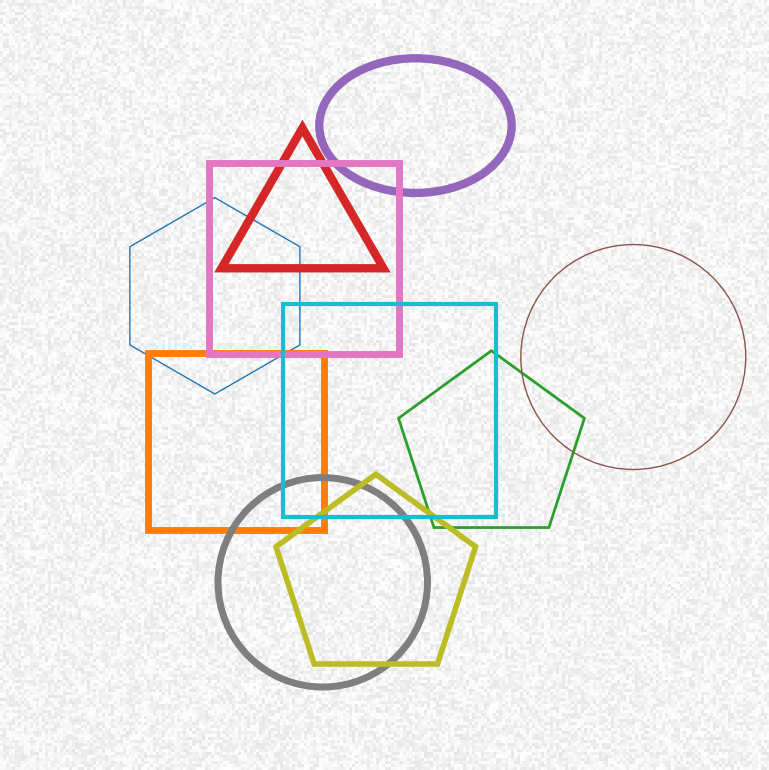[{"shape": "hexagon", "thickness": 0.5, "radius": 0.64, "center": [0.279, 0.616]}, {"shape": "square", "thickness": 2.5, "radius": 0.57, "center": [0.306, 0.427]}, {"shape": "pentagon", "thickness": 1, "radius": 0.63, "center": [0.638, 0.418]}, {"shape": "triangle", "thickness": 3, "radius": 0.61, "center": [0.393, 0.712]}, {"shape": "oval", "thickness": 3, "radius": 0.62, "center": [0.54, 0.837]}, {"shape": "circle", "thickness": 0.5, "radius": 0.73, "center": [0.822, 0.536]}, {"shape": "square", "thickness": 2.5, "radius": 0.62, "center": [0.395, 0.664]}, {"shape": "circle", "thickness": 2.5, "radius": 0.68, "center": [0.419, 0.244]}, {"shape": "pentagon", "thickness": 2, "radius": 0.68, "center": [0.488, 0.248]}, {"shape": "square", "thickness": 1.5, "radius": 0.69, "center": [0.506, 0.467]}]